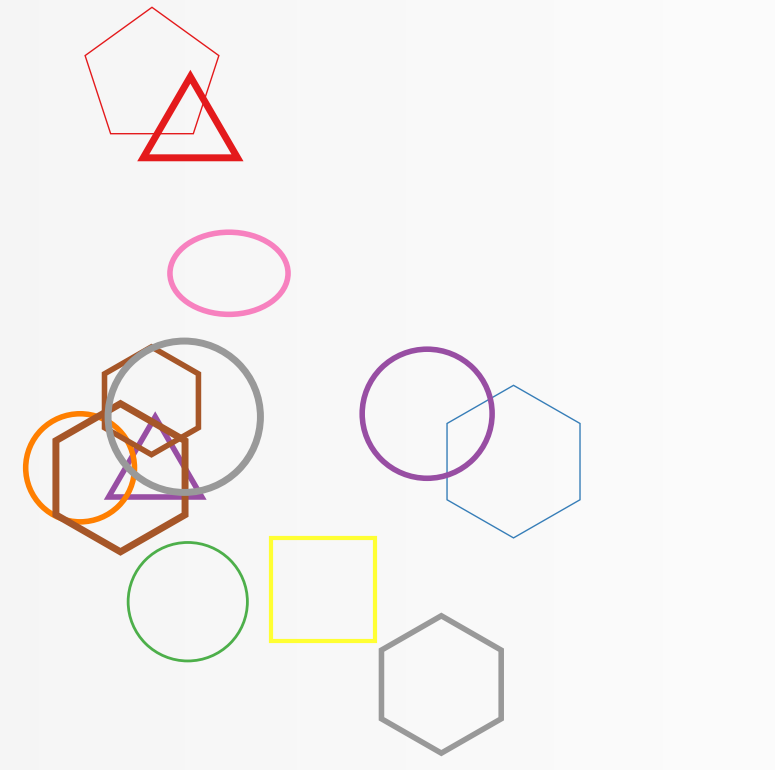[{"shape": "pentagon", "thickness": 0.5, "radius": 0.45, "center": [0.196, 0.9]}, {"shape": "triangle", "thickness": 2.5, "radius": 0.35, "center": [0.246, 0.83]}, {"shape": "hexagon", "thickness": 0.5, "radius": 0.5, "center": [0.663, 0.4]}, {"shape": "circle", "thickness": 1, "radius": 0.38, "center": [0.242, 0.219]}, {"shape": "circle", "thickness": 2, "radius": 0.42, "center": [0.551, 0.463]}, {"shape": "triangle", "thickness": 2, "radius": 0.35, "center": [0.2, 0.389]}, {"shape": "circle", "thickness": 2, "radius": 0.35, "center": [0.103, 0.392]}, {"shape": "square", "thickness": 1.5, "radius": 0.33, "center": [0.417, 0.234]}, {"shape": "hexagon", "thickness": 2, "radius": 0.35, "center": [0.195, 0.48]}, {"shape": "hexagon", "thickness": 2.5, "radius": 0.48, "center": [0.155, 0.38]}, {"shape": "oval", "thickness": 2, "radius": 0.38, "center": [0.295, 0.645]}, {"shape": "hexagon", "thickness": 2, "radius": 0.45, "center": [0.569, 0.111]}, {"shape": "circle", "thickness": 2.5, "radius": 0.49, "center": [0.238, 0.459]}]